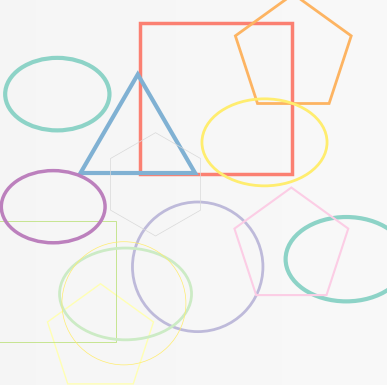[{"shape": "oval", "thickness": 3, "radius": 0.78, "center": [0.894, 0.327]}, {"shape": "oval", "thickness": 3, "radius": 0.67, "center": [0.148, 0.756]}, {"shape": "pentagon", "thickness": 1, "radius": 0.72, "center": [0.259, 0.119]}, {"shape": "circle", "thickness": 2, "radius": 0.84, "center": [0.51, 0.307]}, {"shape": "square", "thickness": 2.5, "radius": 0.98, "center": [0.557, 0.744]}, {"shape": "triangle", "thickness": 3, "radius": 0.85, "center": [0.356, 0.636]}, {"shape": "pentagon", "thickness": 2, "radius": 0.79, "center": [0.757, 0.858]}, {"shape": "square", "thickness": 0.5, "radius": 0.79, "center": [0.143, 0.27]}, {"shape": "pentagon", "thickness": 1.5, "radius": 0.77, "center": [0.752, 0.358]}, {"shape": "hexagon", "thickness": 0.5, "radius": 0.67, "center": [0.401, 0.521]}, {"shape": "oval", "thickness": 2.5, "radius": 0.67, "center": [0.137, 0.463]}, {"shape": "oval", "thickness": 2, "radius": 0.85, "center": [0.324, 0.237]}, {"shape": "circle", "thickness": 0.5, "radius": 0.8, "center": [0.32, 0.212]}, {"shape": "oval", "thickness": 2, "radius": 0.81, "center": [0.683, 0.63]}]